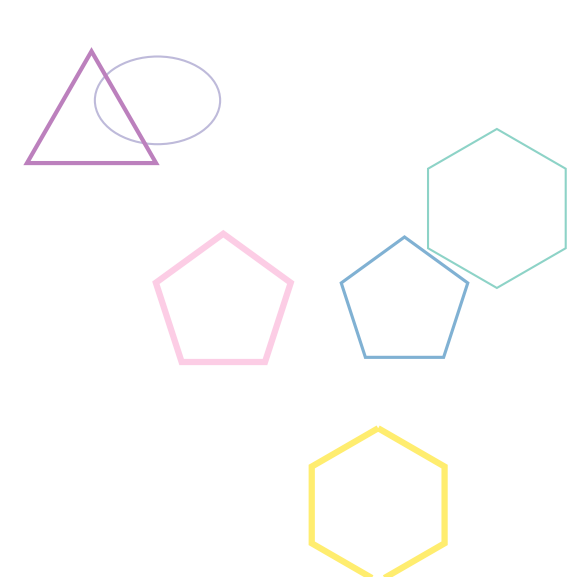[{"shape": "hexagon", "thickness": 1, "radius": 0.69, "center": [0.86, 0.638]}, {"shape": "oval", "thickness": 1, "radius": 0.54, "center": [0.273, 0.825]}, {"shape": "pentagon", "thickness": 1.5, "radius": 0.58, "center": [0.7, 0.474]}, {"shape": "pentagon", "thickness": 3, "radius": 0.61, "center": [0.387, 0.472]}, {"shape": "triangle", "thickness": 2, "radius": 0.65, "center": [0.158, 0.781]}, {"shape": "hexagon", "thickness": 3, "radius": 0.66, "center": [0.655, 0.125]}]